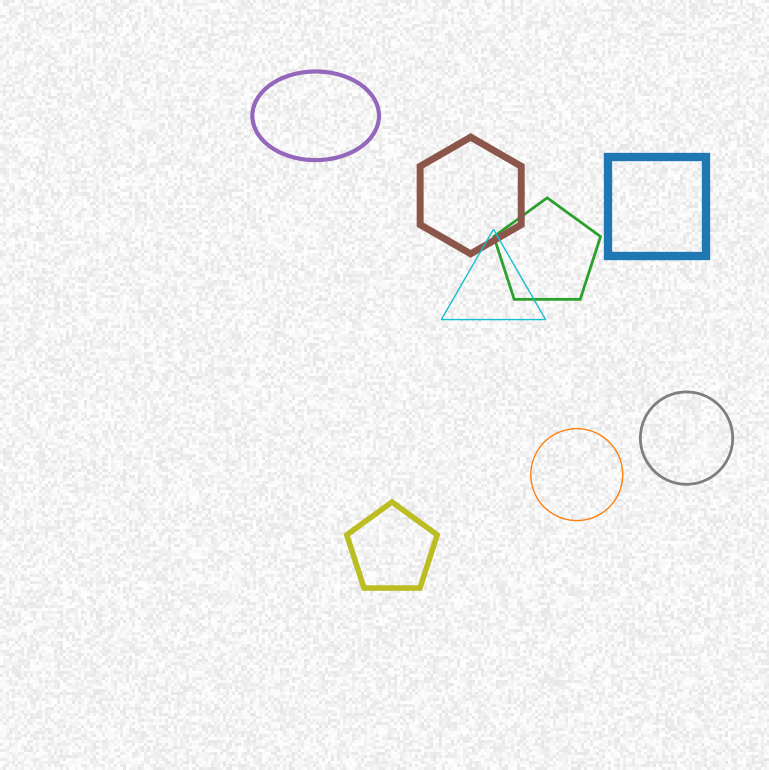[{"shape": "square", "thickness": 3, "radius": 0.32, "center": [0.853, 0.732]}, {"shape": "circle", "thickness": 0.5, "radius": 0.3, "center": [0.749, 0.384]}, {"shape": "pentagon", "thickness": 1, "radius": 0.36, "center": [0.711, 0.67]}, {"shape": "oval", "thickness": 1.5, "radius": 0.41, "center": [0.41, 0.85]}, {"shape": "hexagon", "thickness": 2.5, "radius": 0.38, "center": [0.611, 0.746]}, {"shape": "circle", "thickness": 1, "radius": 0.3, "center": [0.892, 0.431]}, {"shape": "pentagon", "thickness": 2, "radius": 0.31, "center": [0.509, 0.286]}, {"shape": "triangle", "thickness": 0.5, "radius": 0.39, "center": [0.641, 0.624]}]